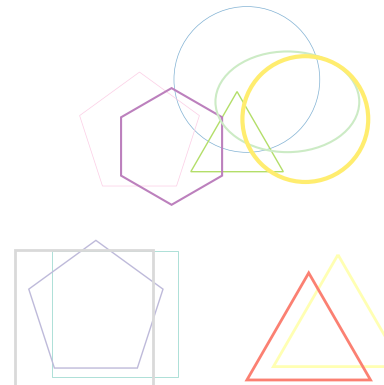[{"shape": "square", "thickness": 0.5, "radius": 0.82, "center": [0.299, 0.185]}, {"shape": "triangle", "thickness": 2, "radius": 0.97, "center": [0.878, 0.145]}, {"shape": "pentagon", "thickness": 1, "radius": 0.92, "center": [0.249, 0.192]}, {"shape": "triangle", "thickness": 2, "radius": 0.93, "center": [0.802, 0.106]}, {"shape": "circle", "thickness": 0.5, "radius": 0.95, "center": [0.641, 0.794]}, {"shape": "triangle", "thickness": 1, "radius": 0.69, "center": [0.616, 0.623]}, {"shape": "pentagon", "thickness": 0.5, "radius": 0.82, "center": [0.362, 0.649]}, {"shape": "square", "thickness": 2, "radius": 0.9, "center": [0.218, 0.172]}, {"shape": "hexagon", "thickness": 1.5, "radius": 0.76, "center": [0.446, 0.62]}, {"shape": "oval", "thickness": 1.5, "radius": 0.93, "center": [0.746, 0.736]}, {"shape": "circle", "thickness": 3, "radius": 0.82, "center": [0.793, 0.691]}]